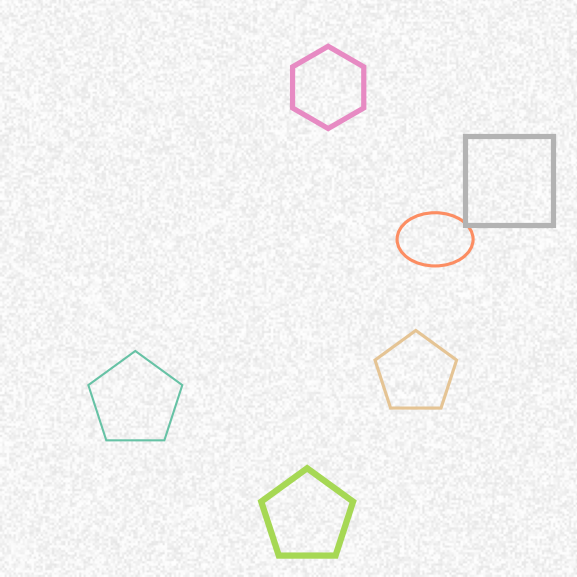[{"shape": "pentagon", "thickness": 1, "radius": 0.43, "center": [0.234, 0.306]}, {"shape": "oval", "thickness": 1.5, "radius": 0.33, "center": [0.753, 0.585]}, {"shape": "hexagon", "thickness": 2.5, "radius": 0.36, "center": [0.568, 0.848]}, {"shape": "pentagon", "thickness": 3, "radius": 0.42, "center": [0.532, 0.105]}, {"shape": "pentagon", "thickness": 1.5, "radius": 0.37, "center": [0.72, 0.353]}, {"shape": "square", "thickness": 2.5, "radius": 0.38, "center": [0.881, 0.687]}]